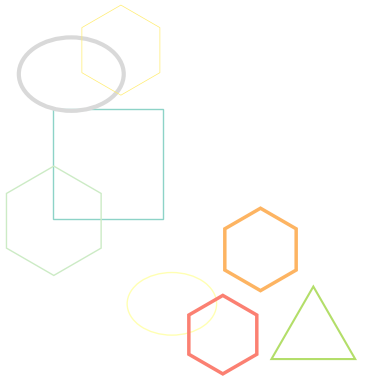[{"shape": "square", "thickness": 1, "radius": 0.71, "center": [0.281, 0.574]}, {"shape": "oval", "thickness": 1, "radius": 0.58, "center": [0.446, 0.211]}, {"shape": "hexagon", "thickness": 2.5, "radius": 0.51, "center": [0.579, 0.131]}, {"shape": "hexagon", "thickness": 2.5, "radius": 0.54, "center": [0.677, 0.352]}, {"shape": "triangle", "thickness": 1.5, "radius": 0.63, "center": [0.814, 0.13]}, {"shape": "oval", "thickness": 3, "radius": 0.68, "center": [0.185, 0.808]}, {"shape": "hexagon", "thickness": 1, "radius": 0.71, "center": [0.14, 0.427]}, {"shape": "hexagon", "thickness": 0.5, "radius": 0.59, "center": [0.314, 0.87]}]